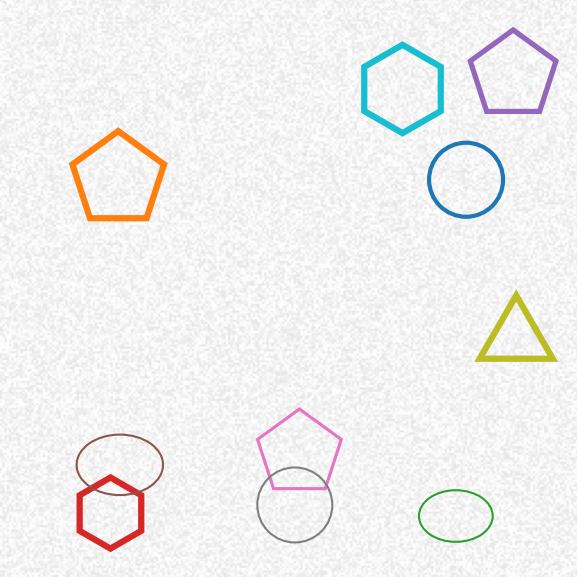[{"shape": "circle", "thickness": 2, "radius": 0.32, "center": [0.807, 0.688]}, {"shape": "pentagon", "thickness": 3, "radius": 0.42, "center": [0.205, 0.689]}, {"shape": "oval", "thickness": 1, "radius": 0.32, "center": [0.789, 0.106]}, {"shape": "hexagon", "thickness": 3, "radius": 0.31, "center": [0.191, 0.111]}, {"shape": "pentagon", "thickness": 2.5, "radius": 0.39, "center": [0.889, 0.869]}, {"shape": "oval", "thickness": 1, "radius": 0.37, "center": [0.208, 0.194]}, {"shape": "pentagon", "thickness": 1.5, "radius": 0.38, "center": [0.518, 0.215]}, {"shape": "circle", "thickness": 1, "radius": 0.32, "center": [0.511, 0.125]}, {"shape": "triangle", "thickness": 3, "radius": 0.37, "center": [0.894, 0.415]}, {"shape": "hexagon", "thickness": 3, "radius": 0.38, "center": [0.697, 0.845]}]